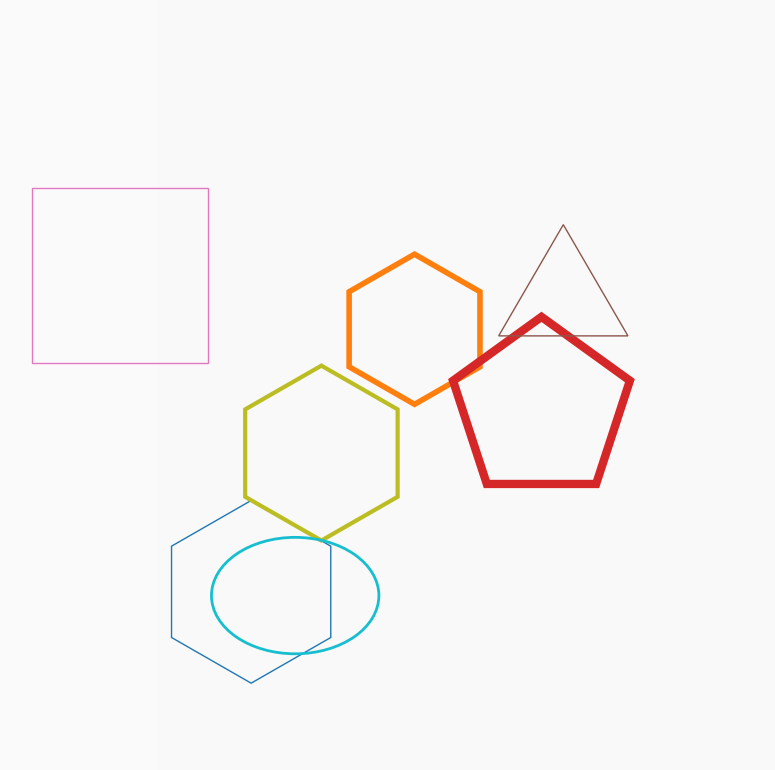[{"shape": "hexagon", "thickness": 0.5, "radius": 0.59, "center": [0.324, 0.231]}, {"shape": "hexagon", "thickness": 2, "radius": 0.49, "center": [0.535, 0.572]}, {"shape": "pentagon", "thickness": 3, "radius": 0.6, "center": [0.699, 0.469]}, {"shape": "triangle", "thickness": 0.5, "radius": 0.48, "center": [0.727, 0.612]}, {"shape": "square", "thickness": 0.5, "radius": 0.57, "center": [0.155, 0.642]}, {"shape": "hexagon", "thickness": 1.5, "radius": 0.57, "center": [0.415, 0.412]}, {"shape": "oval", "thickness": 1, "radius": 0.54, "center": [0.381, 0.227]}]